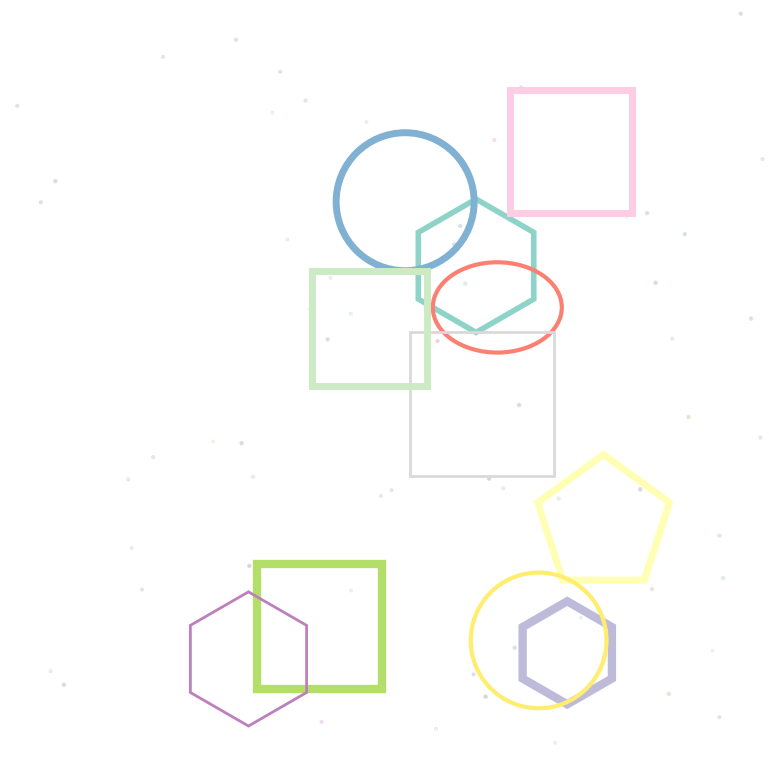[{"shape": "hexagon", "thickness": 2, "radius": 0.43, "center": [0.618, 0.655]}, {"shape": "pentagon", "thickness": 2.5, "radius": 0.45, "center": [0.784, 0.32]}, {"shape": "hexagon", "thickness": 3, "radius": 0.33, "center": [0.737, 0.152]}, {"shape": "oval", "thickness": 1.5, "radius": 0.42, "center": [0.646, 0.601]}, {"shape": "circle", "thickness": 2.5, "radius": 0.45, "center": [0.526, 0.738]}, {"shape": "square", "thickness": 3, "radius": 0.4, "center": [0.415, 0.186]}, {"shape": "square", "thickness": 2.5, "radius": 0.4, "center": [0.741, 0.803]}, {"shape": "square", "thickness": 1, "radius": 0.47, "center": [0.626, 0.475]}, {"shape": "hexagon", "thickness": 1, "radius": 0.44, "center": [0.323, 0.144]}, {"shape": "square", "thickness": 2.5, "radius": 0.37, "center": [0.48, 0.573]}, {"shape": "circle", "thickness": 1.5, "radius": 0.44, "center": [0.7, 0.168]}]